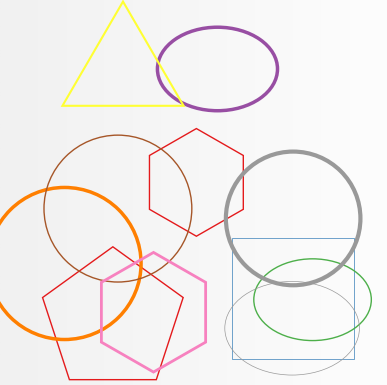[{"shape": "pentagon", "thickness": 1, "radius": 0.95, "center": [0.291, 0.168]}, {"shape": "hexagon", "thickness": 1, "radius": 0.7, "center": [0.507, 0.526]}, {"shape": "square", "thickness": 0.5, "radius": 0.79, "center": [0.756, 0.225]}, {"shape": "oval", "thickness": 1, "radius": 0.76, "center": [0.807, 0.222]}, {"shape": "oval", "thickness": 2.5, "radius": 0.77, "center": [0.561, 0.821]}, {"shape": "circle", "thickness": 2.5, "radius": 0.99, "center": [0.167, 0.316]}, {"shape": "triangle", "thickness": 1.5, "radius": 0.9, "center": [0.317, 0.815]}, {"shape": "circle", "thickness": 1, "radius": 0.95, "center": [0.304, 0.458]}, {"shape": "hexagon", "thickness": 2, "radius": 0.78, "center": [0.396, 0.189]}, {"shape": "oval", "thickness": 0.5, "radius": 0.87, "center": [0.754, 0.147]}, {"shape": "circle", "thickness": 3, "radius": 0.87, "center": [0.757, 0.433]}]